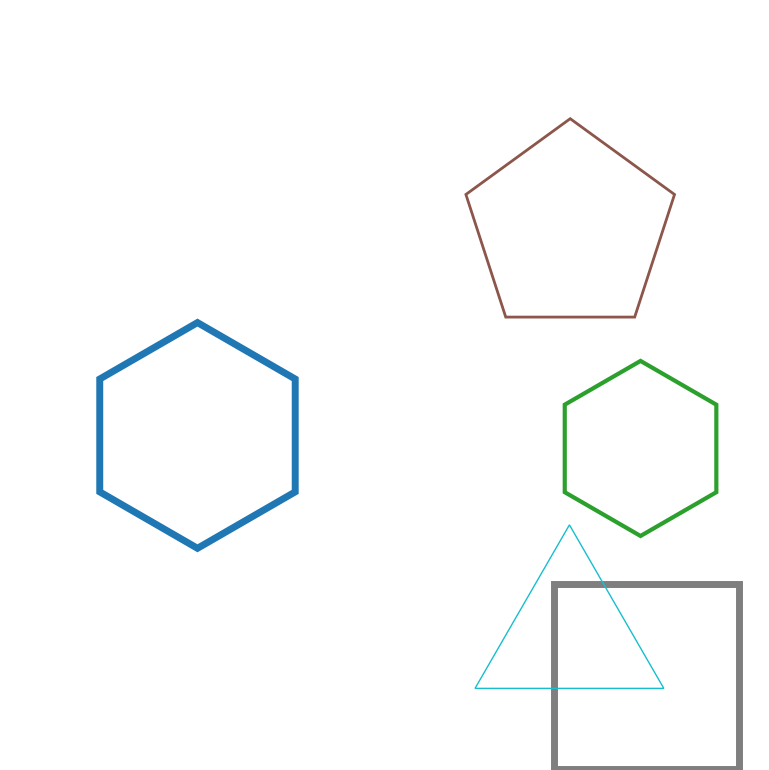[{"shape": "hexagon", "thickness": 2.5, "radius": 0.73, "center": [0.256, 0.434]}, {"shape": "hexagon", "thickness": 1.5, "radius": 0.57, "center": [0.832, 0.418]}, {"shape": "pentagon", "thickness": 1, "radius": 0.71, "center": [0.741, 0.703]}, {"shape": "square", "thickness": 2.5, "radius": 0.6, "center": [0.839, 0.121]}, {"shape": "triangle", "thickness": 0.5, "radius": 0.71, "center": [0.74, 0.177]}]